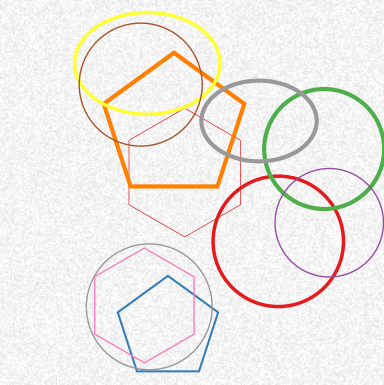[{"shape": "hexagon", "thickness": 0.5, "radius": 0.84, "center": [0.48, 0.552]}, {"shape": "circle", "thickness": 2.5, "radius": 0.85, "center": [0.723, 0.373]}, {"shape": "pentagon", "thickness": 1.5, "radius": 0.69, "center": [0.436, 0.146]}, {"shape": "circle", "thickness": 3, "radius": 0.78, "center": [0.842, 0.613]}, {"shape": "circle", "thickness": 1, "radius": 0.7, "center": [0.855, 0.421]}, {"shape": "pentagon", "thickness": 3, "radius": 0.96, "center": [0.452, 0.671]}, {"shape": "oval", "thickness": 2.5, "radius": 0.94, "center": [0.383, 0.835]}, {"shape": "circle", "thickness": 1, "radius": 0.8, "center": [0.365, 0.78]}, {"shape": "hexagon", "thickness": 1, "radius": 0.75, "center": [0.375, 0.207]}, {"shape": "oval", "thickness": 3, "radius": 0.75, "center": [0.673, 0.686]}, {"shape": "circle", "thickness": 1, "radius": 0.82, "center": [0.388, 0.203]}]